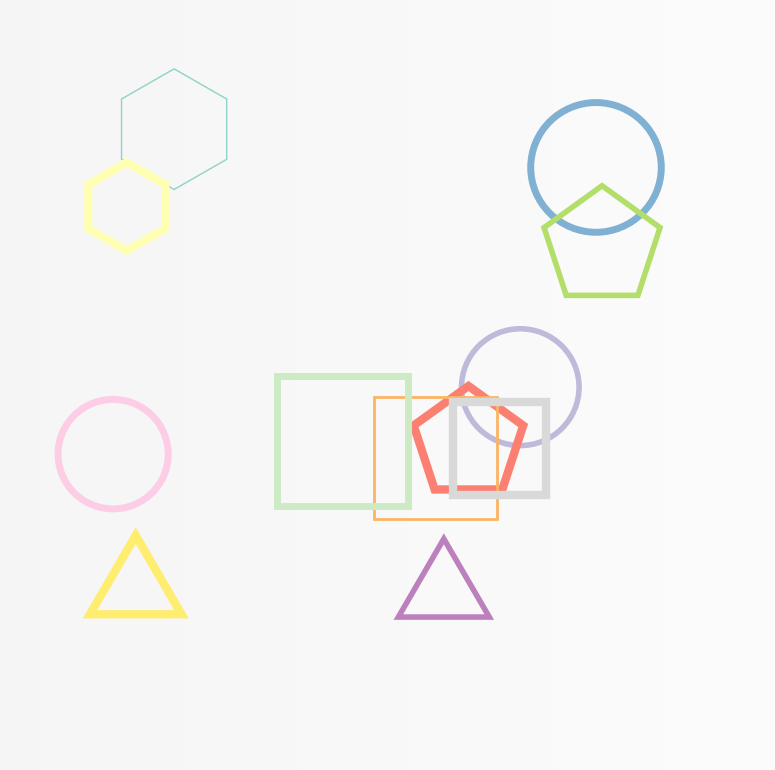[{"shape": "hexagon", "thickness": 0.5, "radius": 0.39, "center": [0.225, 0.832]}, {"shape": "hexagon", "thickness": 3, "radius": 0.29, "center": [0.164, 0.732]}, {"shape": "circle", "thickness": 2, "radius": 0.38, "center": [0.671, 0.497]}, {"shape": "pentagon", "thickness": 3, "radius": 0.37, "center": [0.604, 0.424]}, {"shape": "circle", "thickness": 2.5, "radius": 0.42, "center": [0.769, 0.783]}, {"shape": "square", "thickness": 1, "radius": 0.4, "center": [0.562, 0.405]}, {"shape": "pentagon", "thickness": 2, "radius": 0.39, "center": [0.777, 0.68]}, {"shape": "circle", "thickness": 2.5, "radius": 0.36, "center": [0.146, 0.41]}, {"shape": "square", "thickness": 3, "radius": 0.3, "center": [0.645, 0.418]}, {"shape": "triangle", "thickness": 2, "radius": 0.34, "center": [0.573, 0.233]}, {"shape": "square", "thickness": 2.5, "radius": 0.42, "center": [0.442, 0.428]}, {"shape": "triangle", "thickness": 3, "radius": 0.34, "center": [0.175, 0.236]}]